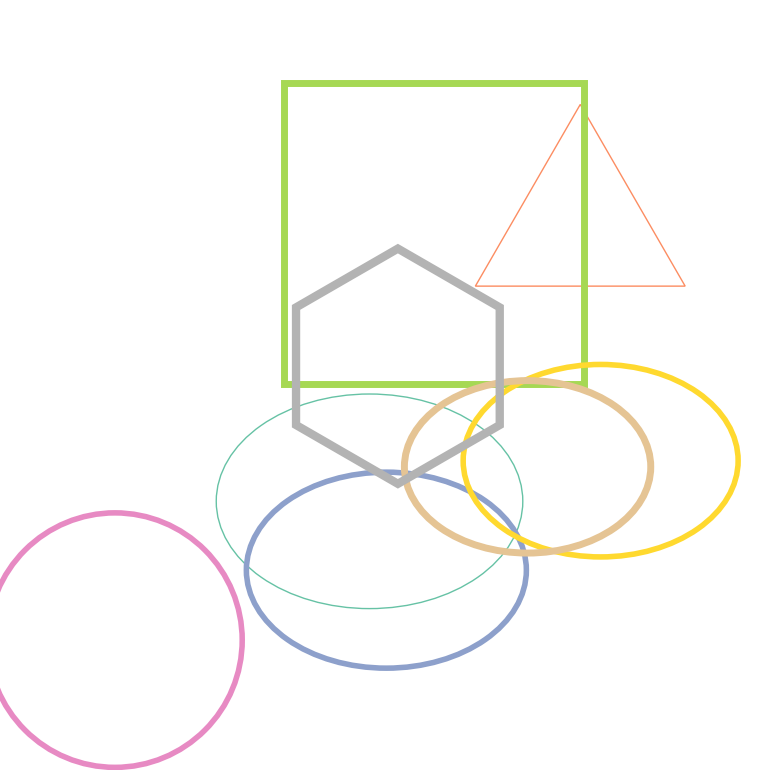[{"shape": "oval", "thickness": 0.5, "radius": 1.0, "center": [0.48, 0.349]}, {"shape": "triangle", "thickness": 0.5, "radius": 0.79, "center": [0.754, 0.707]}, {"shape": "oval", "thickness": 2, "radius": 0.91, "center": [0.502, 0.26]}, {"shape": "circle", "thickness": 2, "radius": 0.83, "center": [0.149, 0.169]}, {"shape": "square", "thickness": 2.5, "radius": 0.98, "center": [0.564, 0.696]}, {"shape": "oval", "thickness": 2, "radius": 0.89, "center": [0.78, 0.402]}, {"shape": "oval", "thickness": 2.5, "radius": 0.8, "center": [0.685, 0.394]}, {"shape": "hexagon", "thickness": 3, "radius": 0.76, "center": [0.517, 0.524]}]